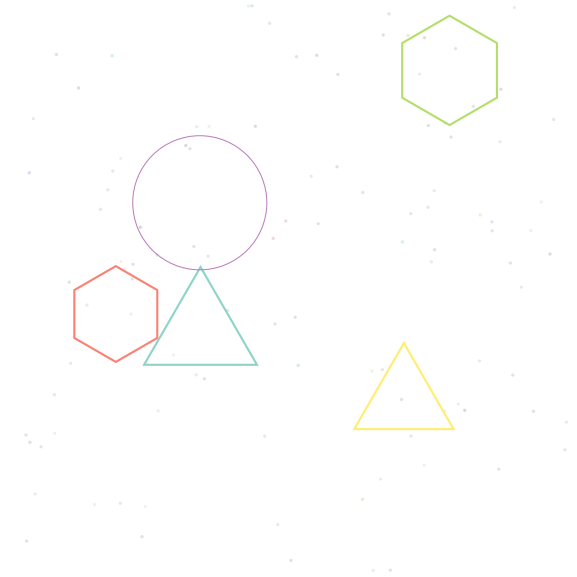[{"shape": "triangle", "thickness": 1, "radius": 0.56, "center": [0.347, 0.424]}, {"shape": "hexagon", "thickness": 1, "radius": 0.41, "center": [0.201, 0.455]}, {"shape": "hexagon", "thickness": 1, "radius": 0.47, "center": [0.778, 0.877]}, {"shape": "circle", "thickness": 0.5, "radius": 0.58, "center": [0.346, 0.648]}, {"shape": "triangle", "thickness": 1, "radius": 0.5, "center": [0.699, 0.306]}]